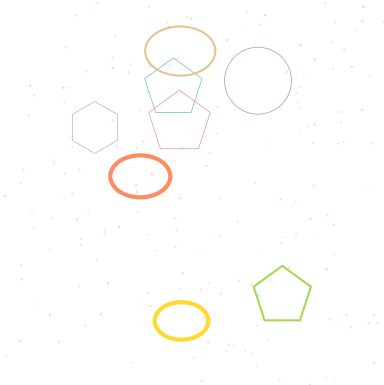[{"shape": "pentagon", "thickness": 0.5, "radius": 0.39, "center": [0.45, 0.771]}, {"shape": "oval", "thickness": 3, "radius": 0.39, "center": [0.364, 0.542]}, {"shape": "circle", "thickness": 0.5, "radius": 0.43, "center": [0.67, 0.79]}, {"shape": "pentagon", "thickness": 0.5, "radius": 0.42, "center": [0.466, 0.682]}, {"shape": "pentagon", "thickness": 1.5, "radius": 0.39, "center": [0.733, 0.231]}, {"shape": "oval", "thickness": 3, "radius": 0.35, "center": [0.471, 0.166]}, {"shape": "oval", "thickness": 1.5, "radius": 0.46, "center": [0.468, 0.867]}, {"shape": "hexagon", "thickness": 0.5, "radius": 0.34, "center": [0.246, 0.669]}]